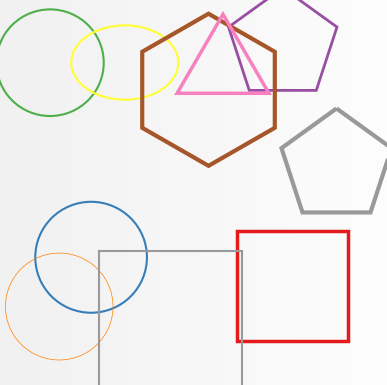[{"shape": "square", "thickness": 2.5, "radius": 0.72, "center": [0.755, 0.257]}, {"shape": "circle", "thickness": 1.5, "radius": 0.72, "center": [0.235, 0.332]}, {"shape": "circle", "thickness": 1.5, "radius": 0.69, "center": [0.129, 0.837]}, {"shape": "pentagon", "thickness": 2, "radius": 0.74, "center": [0.73, 0.884]}, {"shape": "circle", "thickness": 0.5, "radius": 0.69, "center": [0.153, 0.204]}, {"shape": "oval", "thickness": 1.5, "radius": 0.69, "center": [0.322, 0.838]}, {"shape": "hexagon", "thickness": 3, "radius": 0.99, "center": [0.538, 0.767]}, {"shape": "triangle", "thickness": 2.5, "radius": 0.68, "center": [0.575, 0.826]}, {"shape": "square", "thickness": 1.5, "radius": 0.92, "center": [0.441, 0.163]}, {"shape": "pentagon", "thickness": 3, "radius": 0.75, "center": [0.868, 0.569]}]